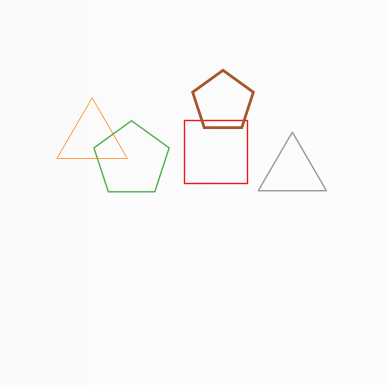[{"shape": "square", "thickness": 1, "radius": 0.41, "center": [0.556, 0.606]}, {"shape": "pentagon", "thickness": 1, "radius": 0.51, "center": [0.34, 0.584]}, {"shape": "triangle", "thickness": 0.5, "radius": 0.52, "center": [0.238, 0.641]}, {"shape": "pentagon", "thickness": 2, "radius": 0.41, "center": [0.576, 0.735]}, {"shape": "triangle", "thickness": 1, "radius": 0.51, "center": [0.754, 0.555]}]